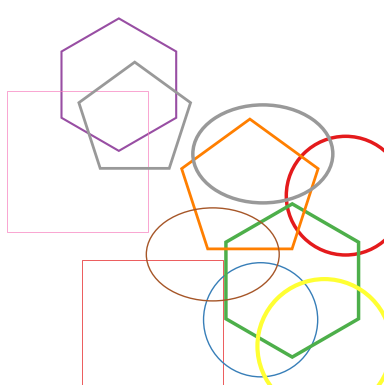[{"shape": "square", "thickness": 0.5, "radius": 0.92, "center": [0.397, 0.141]}, {"shape": "circle", "thickness": 2.5, "radius": 0.77, "center": [0.898, 0.492]}, {"shape": "circle", "thickness": 1, "radius": 0.74, "center": [0.677, 0.169]}, {"shape": "hexagon", "thickness": 2.5, "radius": 0.99, "center": [0.759, 0.271]}, {"shape": "hexagon", "thickness": 1.5, "radius": 0.86, "center": [0.309, 0.78]}, {"shape": "pentagon", "thickness": 2, "radius": 0.93, "center": [0.649, 0.504]}, {"shape": "circle", "thickness": 3, "radius": 0.87, "center": [0.843, 0.101]}, {"shape": "oval", "thickness": 1, "radius": 0.86, "center": [0.553, 0.339]}, {"shape": "square", "thickness": 0.5, "radius": 0.92, "center": [0.201, 0.58]}, {"shape": "pentagon", "thickness": 2, "radius": 0.76, "center": [0.35, 0.686]}, {"shape": "oval", "thickness": 2.5, "radius": 0.91, "center": [0.683, 0.6]}]